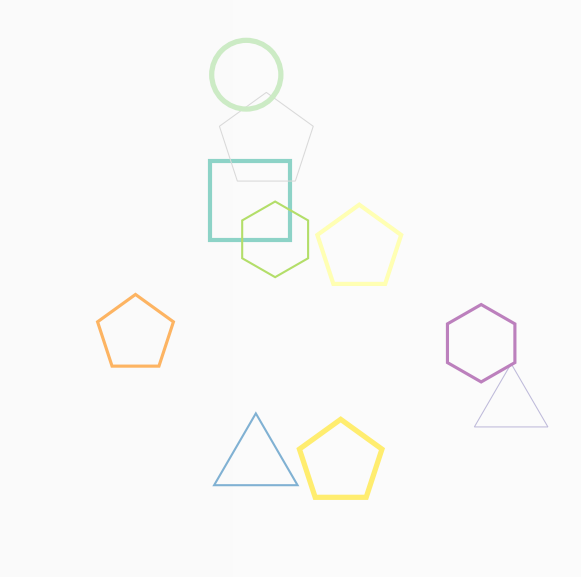[{"shape": "square", "thickness": 2, "radius": 0.34, "center": [0.43, 0.652]}, {"shape": "pentagon", "thickness": 2, "radius": 0.38, "center": [0.618, 0.569]}, {"shape": "triangle", "thickness": 0.5, "radius": 0.37, "center": [0.879, 0.296]}, {"shape": "triangle", "thickness": 1, "radius": 0.41, "center": [0.44, 0.2]}, {"shape": "pentagon", "thickness": 1.5, "radius": 0.34, "center": [0.233, 0.421]}, {"shape": "hexagon", "thickness": 1, "radius": 0.33, "center": [0.473, 0.585]}, {"shape": "pentagon", "thickness": 0.5, "radius": 0.42, "center": [0.458, 0.754]}, {"shape": "hexagon", "thickness": 1.5, "radius": 0.33, "center": [0.828, 0.405]}, {"shape": "circle", "thickness": 2.5, "radius": 0.3, "center": [0.424, 0.87]}, {"shape": "pentagon", "thickness": 2.5, "radius": 0.37, "center": [0.586, 0.198]}]